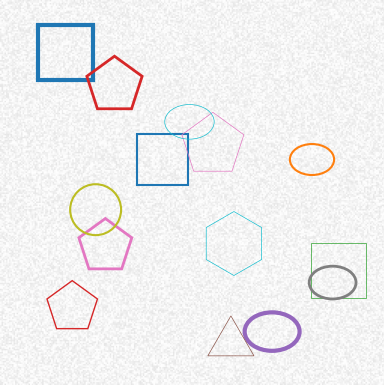[{"shape": "square", "thickness": 3, "radius": 0.36, "center": [0.17, 0.864]}, {"shape": "square", "thickness": 1.5, "radius": 0.33, "center": [0.422, 0.586]}, {"shape": "oval", "thickness": 1.5, "radius": 0.29, "center": [0.81, 0.586]}, {"shape": "square", "thickness": 0.5, "radius": 0.36, "center": [0.878, 0.297]}, {"shape": "pentagon", "thickness": 1, "radius": 0.34, "center": [0.188, 0.202]}, {"shape": "pentagon", "thickness": 2, "radius": 0.38, "center": [0.297, 0.779]}, {"shape": "oval", "thickness": 3, "radius": 0.36, "center": [0.707, 0.139]}, {"shape": "triangle", "thickness": 0.5, "radius": 0.35, "center": [0.6, 0.11]}, {"shape": "pentagon", "thickness": 0.5, "radius": 0.42, "center": [0.553, 0.624]}, {"shape": "pentagon", "thickness": 2, "radius": 0.36, "center": [0.274, 0.36]}, {"shape": "oval", "thickness": 2, "radius": 0.3, "center": [0.864, 0.266]}, {"shape": "circle", "thickness": 1.5, "radius": 0.33, "center": [0.248, 0.455]}, {"shape": "oval", "thickness": 0.5, "radius": 0.32, "center": [0.492, 0.684]}, {"shape": "hexagon", "thickness": 0.5, "radius": 0.42, "center": [0.608, 0.367]}]